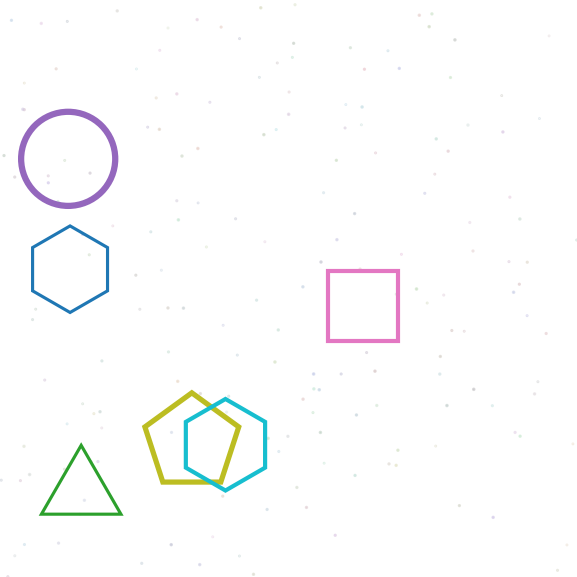[{"shape": "hexagon", "thickness": 1.5, "radius": 0.37, "center": [0.121, 0.533]}, {"shape": "triangle", "thickness": 1.5, "radius": 0.4, "center": [0.141, 0.149]}, {"shape": "circle", "thickness": 3, "radius": 0.41, "center": [0.118, 0.724]}, {"shape": "square", "thickness": 2, "radius": 0.3, "center": [0.628, 0.469]}, {"shape": "pentagon", "thickness": 2.5, "radius": 0.43, "center": [0.332, 0.233]}, {"shape": "hexagon", "thickness": 2, "radius": 0.4, "center": [0.39, 0.229]}]